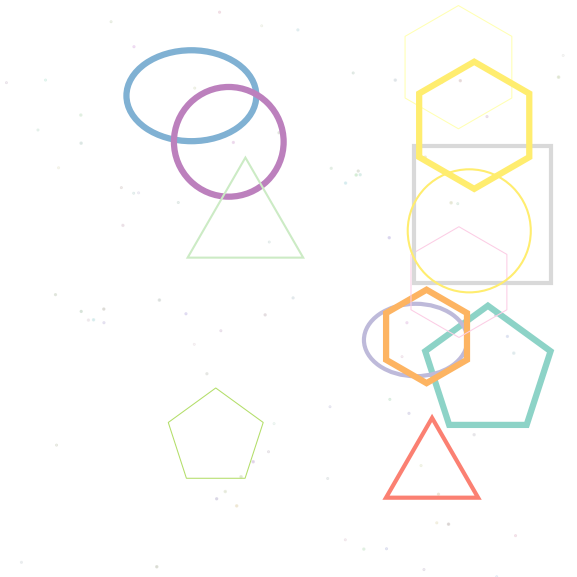[{"shape": "pentagon", "thickness": 3, "radius": 0.57, "center": [0.845, 0.356]}, {"shape": "hexagon", "thickness": 0.5, "radius": 0.53, "center": [0.794, 0.883]}, {"shape": "oval", "thickness": 2, "radius": 0.45, "center": [0.72, 0.41]}, {"shape": "triangle", "thickness": 2, "radius": 0.46, "center": [0.748, 0.183]}, {"shape": "oval", "thickness": 3, "radius": 0.56, "center": [0.331, 0.833]}, {"shape": "hexagon", "thickness": 3, "radius": 0.4, "center": [0.739, 0.417]}, {"shape": "pentagon", "thickness": 0.5, "radius": 0.43, "center": [0.374, 0.241]}, {"shape": "hexagon", "thickness": 0.5, "radius": 0.48, "center": [0.795, 0.511]}, {"shape": "square", "thickness": 2, "radius": 0.6, "center": [0.835, 0.628]}, {"shape": "circle", "thickness": 3, "radius": 0.47, "center": [0.396, 0.754]}, {"shape": "triangle", "thickness": 1, "radius": 0.58, "center": [0.425, 0.611]}, {"shape": "circle", "thickness": 1, "radius": 0.53, "center": [0.813, 0.599]}, {"shape": "hexagon", "thickness": 3, "radius": 0.55, "center": [0.821, 0.782]}]